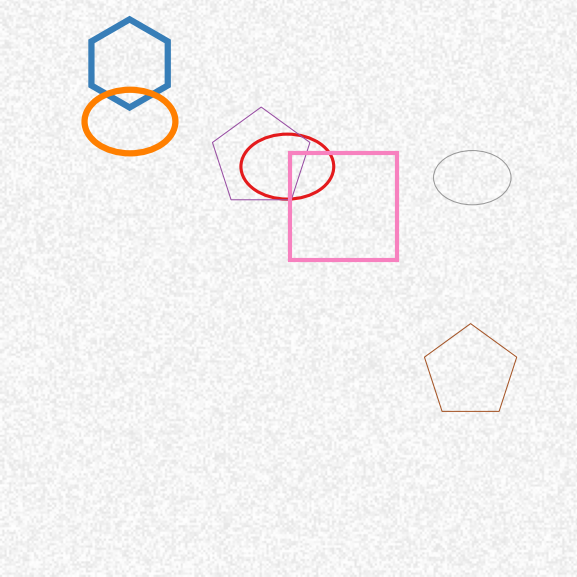[{"shape": "oval", "thickness": 1.5, "radius": 0.4, "center": [0.498, 0.711]}, {"shape": "hexagon", "thickness": 3, "radius": 0.38, "center": [0.224, 0.889]}, {"shape": "pentagon", "thickness": 0.5, "radius": 0.44, "center": [0.452, 0.725]}, {"shape": "oval", "thickness": 3, "radius": 0.39, "center": [0.225, 0.789]}, {"shape": "pentagon", "thickness": 0.5, "radius": 0.42, "center": [0.815, 0.355]}, {"shape": "square", "thickness": 2, "radius": 0.46, "center": [0.595, 0.642]}, {"shape": "oval", "thickness": 0.5, "radius": 0.34, "center": [0.818, 0.691]}]